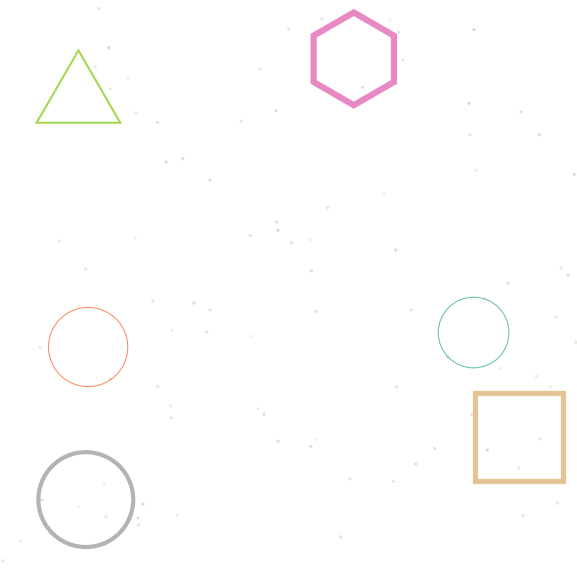[{"shape": "circle", "thickness": 0.5, "radius": 0.31, "center": [0.82, 0.423]}, {"shape": "circle", "thickness": 0.5, "radius": 0.34, "center": [0.153, 0.398]}, {"shape": "hexagon", "thickness": 3, "radius": 0.4, "center": [0.613, 0.897]}, {"shape": "triangle", "thickness": 1, "radius": 0.42, "center": [0.136, 0.828]}, {"shape": "square", "thickness": 2.5, "radius": 0.38, "center": [0.899, 0.242]}, {"shape": "circle", "thickness": 2, "radius": 0.41, "center": [0.149, 0.134]}]